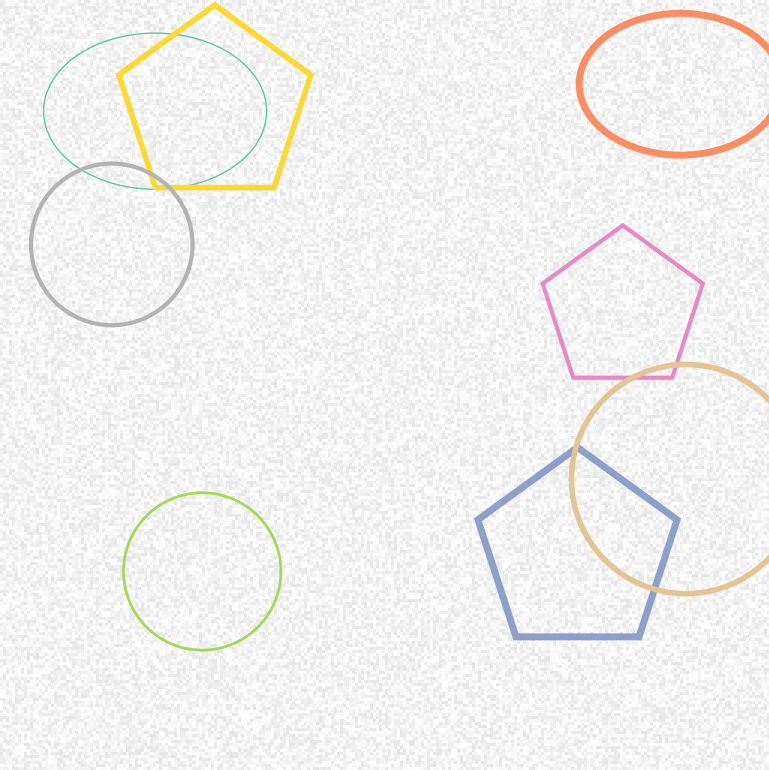[{"shape": "oval", "thickness": 0.5, "radius": 0.72, "center": [0.201, 0.856]}, {"shape": "oval", "thickness": 2.5, "radius": 0.66, "center": [0.884, 0.891]}, {"shape": "pentagon", "thickness": 2.5, "radius": 0.68, "center": [0.75, 0.283]}, {"shape": "pentagon", "thickness": 1.5, "radius": 0.55, "center": [0.809, 0.598]}, {"shape": "circle", "thickness": 1, "radius": 0.51, "center": [0.263, 0.258]}, {"shape": "pentagon", "thickness": 2, "radius": 0.66, "center": [0.279, 0.862]}, {"shape": "circle", "thickness": 2, "radius": 0.74, "center": [0.891, 0.378]}, {"shape": "circle", "thickness": 1.5, "radius": 0.52, "center": [0.145, 0.683]}]